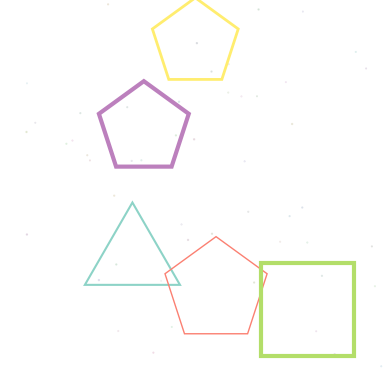[{"shape": "triangle", "thickness": 1.5, "radius": 0.71, "center": [0.344, 0.331]}, {"shape": "pentagon", "thickness": 1, "radius": 0.7, "center": [0.561, 0.246]}, {"shape": "square", "thickness": 3, "radius": 0.6, "center": [0.799, 0.197]}, {"shape": "pentagon", "thickness": 3, "radius": 0.61, "center": [0.374, 0.666]}, {"shape": "pentagon", "thickness": 2, "radius": 0.59, "center": [0.507, 0.889]}]